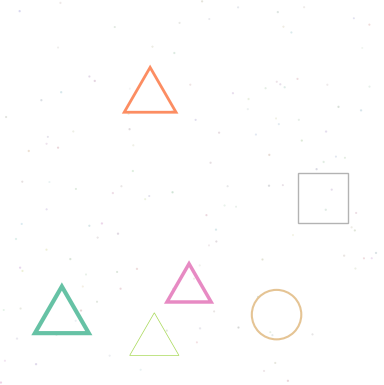[{"shape": "triangle", "thickness": 3, "radius": 0.4, "center": [0.161, 0.175]}, {"shape": "triangle", "thickness": 2, "radius": 0.39, "center": [0.39, 0.747]}, {"shape": "triangle", "thickness": 2.5, "radius": 0.33, "center": [0.491, 0.249]}, {"shape": "triangle", "thickness": 0.5, "radius": 0.37, "center": [0.401, 0.114]}, {"shape": "circle", "thickness": 1.5, "radius": 0.32, "center": [0.718, 0.183]}, {"shape": "square", "thickness": 1, "radius": 0.33, "center": [0.84, 0.485]}]